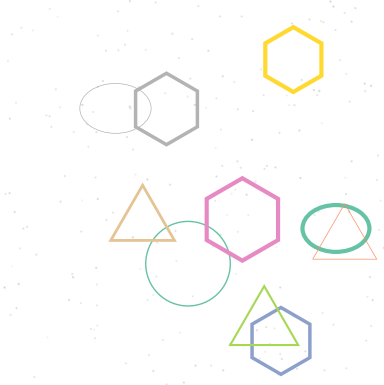[{"shape": "oval", "thickness": 3, "radius": 0.43, "center": [0.873, 0.407]}, {"shape": "circle", "thickness": 1, "radius": 0.55, "center": [0.488, 0.315]}, {"shape": "triangle", "thickness": 0.5, "radius": 0.48, "center": [0.895, 0.375]}, {"shape": "hexagon", "thickness": 2.5, "radius": 0.43, "center": [0.73, 0.115]}, {"shape": "hexagon", "thickness": 3, "radius": 0.53, "center": [0.63, 0.43]}, {"shape": "triangle", "thickness": 1.5, "radius": 0.51, "center": [0.686, 0.155]}, {"shape": "hexagon", "thickness": 3, "radius": 0.42, "center": [0.762, 0.845]}, {"shape": "triangle", "thickness": 2, "radius": 0.48, "center": [0.37, 0.423]}, {"shape": "hexagon", "thickness": 2.5, "radius": 0.46, "center": [0.432, 0.717]}, {"shape": "oval", "thickness": 0.5, "radius": 0.46, "center": [0.3, 0.718]}]